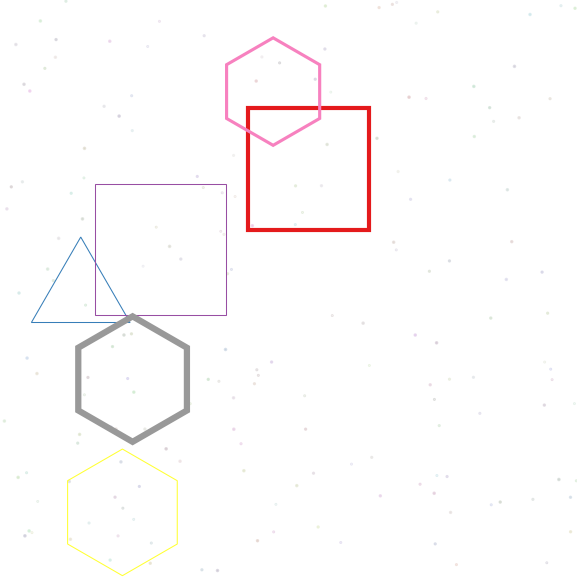[{"shape": "square", "thickness": 2, "radius": 0.53, "center": [0.535, 0.707]}, {"shape": "triangle", "thickness": 0.5, "radius": 0.49, "center": [0.14, 0.49]}, {"shape": "square", "thickness": 0.5, "radius": 0.57, "center": [0.278, 0.567]}, {"shape": "hexagon", "thickness": 0.5, "radius": 0.55, "center": [0.212, 0.112]}, {"shape": "hexagon", "thickness": 1.5, "radius": 0.47, "center": [0.473, 0.841]}, {"shape": "hexagon", "thickness": 3, "radius": 0.54, "center": [0.23, 0.343]}]